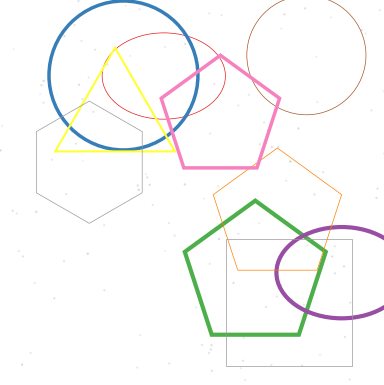[{"shape": "oval", "thickness": 0.5, "radius": 0.8, "center": [0.425, 0.803]}, {"shape": "circle", "thickness": 2.5, "radius": 0.97, "center": [0.321, 0.804]}, {"shape": "pentagon", "thickness": 3, "radius": 0.96, "center": [0.663, 0.286]}, {"shape": "oval", "thickness": 3, "radius": 0.85, "center": [0.887, 0.292]}, {"shape": "pentagon", "thickness": 0.5, "radius": 0.88, "center": [0.721, 0.44]}, {"shape": "triangle", "thickness": 1.5, "radius": 0.9, "center": [0.299, 0.697]}, {"shape": "circle", "thickness": 0.5, "radius": 0.77, "center": [0.796, 0.857]}, {"shape": "pentagon", "thickness": 2.5, "radius": 0.81, "center": [0.572, 0.695]}, {"shape": "square", "thickness": 0.5, "radius": 0.82, "center": [0.751, 0.214]}, {"shape": "hexagon", "thickness": 0.5, "radius": 0.79, "center": [0.232, 0.579]}]